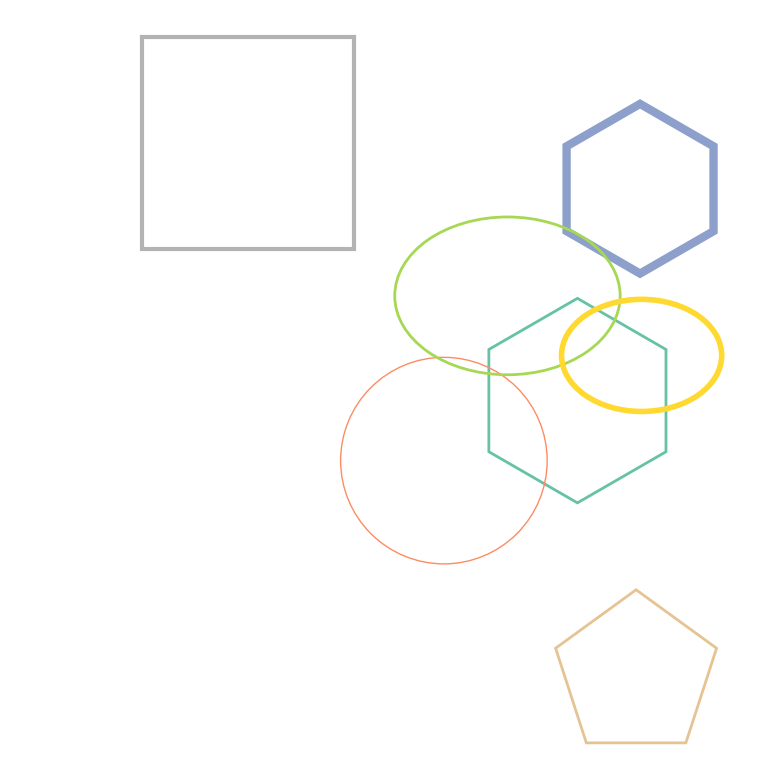[{"shape": "hexagon", "thickness": 1, "radius": 0.66, "center": [0.75, 0.48]}, {"shape": "circle", "thickness": 0.5, "radius": 0.67, "center": [0.576, 0.402]}, {"shape": "hexagon", "thickness": 3, "radius": 0.55, "center": [0.831, 0.755]}, {"shape": "oval", "thickness": 1, "radius": 0.73, "center": [0.659, 0.616]}, {"shape": "oval", "thickness": 2, "radius": 0.52, "center": [0.833, 0.538]}, {"shape": "pentagon", "thickness": 1, "radius": 0.55, "center": [0.826, 0.124]}, {"shape": "square", "thickness": 1.5, "radius": 0.69, "center": [0.322, 0.814]}]